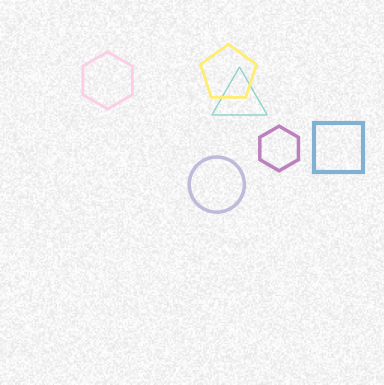[{"shape": "triangle", "thickness": 1, "radius": 0.42, "center": [0.622, 0.743]}, {"shape": "circle", "thickness": 2.5, "radius": 0.36, "center": [0.563, 0.521]}, {"shape": "square", "thickness": 3, "radius": 0.32, "center": [0.88, 0.616]}, {"shape": "hexagon", "thickness": 2, "radius": 0.37, "center": [0.28, 0.791]}, {"shape": "hexagon", "thickness": 2.5, "radius": 0.29, "center": [0.725, 0.614]}, {"shape": "pentagon", "thickness": 2, "radius": 0.38, "center": [0.593, 0.809]}]